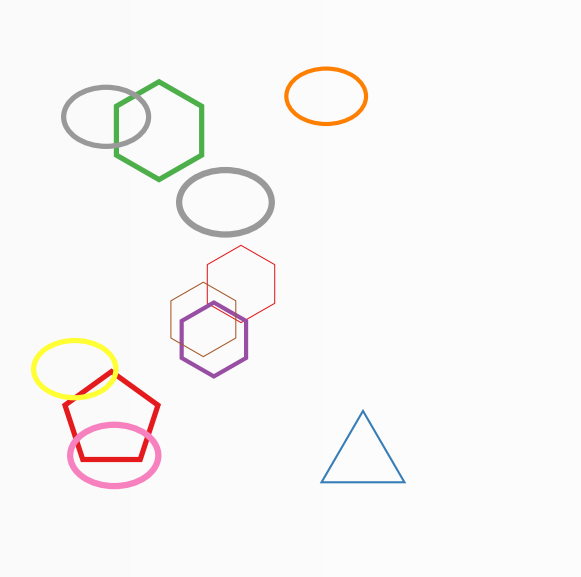[{"shape": "pentagon", "thickness": 2.5, "radius": 0.42, "center": [0.192, 0.272]}, {"shape": "hexagon", "thickness": 0.5, "radius": 0.33, "center": [0.415, 0.507]}, {"shape": "triangle", "thickness": 1, "radius": 0.41, "center": [0.625, 0.205]}, {"shape": "hexagon", "thickness": 2.5, "radius": 0.42, "center": [0.274, 0.773]}, {"shape": "hexagon", "thickness": 2, "radius": 0.32, "center": [0.368, 0.411]}, {"shape": "oval", "thickness": 2, "radius": 0.34, "center": [0.561, 0.832]}, {"shape": "oval", "thickness": 2.5, "radius": 0.35, "center": [0.129, 0.36]}, {"shape": "hexagon", "thickness": 0.5, "radius": 0.32, "center": [0.35, 0.446]}, {"shape": "oval", "thickness": 3, "radius": 0.38, "center": [0.197, 0.21]}, {"shape": "oval", "thickness": 2.5, "radius": 0.37, "center": [0.183, 0.797]}, {"shape": "oval", "thickness": 3, "radius": 0.4, "center": [0.388, 0.649]}]